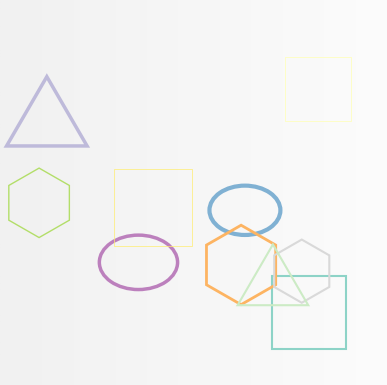[{"shape": "square", "thickness": 1.5, "radius": 0.48, "center": [0.797, 0.188]}, {"shape": "square", "thickness": 0.5, "radius": 0.42, "center": [0.821, 0.769]}, {"shape": "triangle", "thickness": 2.5, "radius": 0.6, "center": [0.121, 0.681]}, {"shape": "oval", "thickness": 3, "radius": 0.46, "center": [0.632, 0.454]}, {"shape": "hexagon", "thickness": 2, "radius": 0.52, "center": [0.622, 0.312]}, {"shape": "hexagon", "thickness": 1, "radius": 0.45, "center": [0.101, 0.473]}, {"shape": "hexagon", "thickness": 1.5, "radius": 0.41, "center": [0.779, 0.296]}, {"shape": "oval", "thickness": 2.5, "radius": 0.5, "center": [0.357, 0.319]}, {"shape": "triangle", "thickness": 1.5, "radius": 0.53, "center": [0.704, 0.26]}, {"shape": "square", "thickness": 0.5, "radius": 0.5, "center": [0.394, 0.461]}]